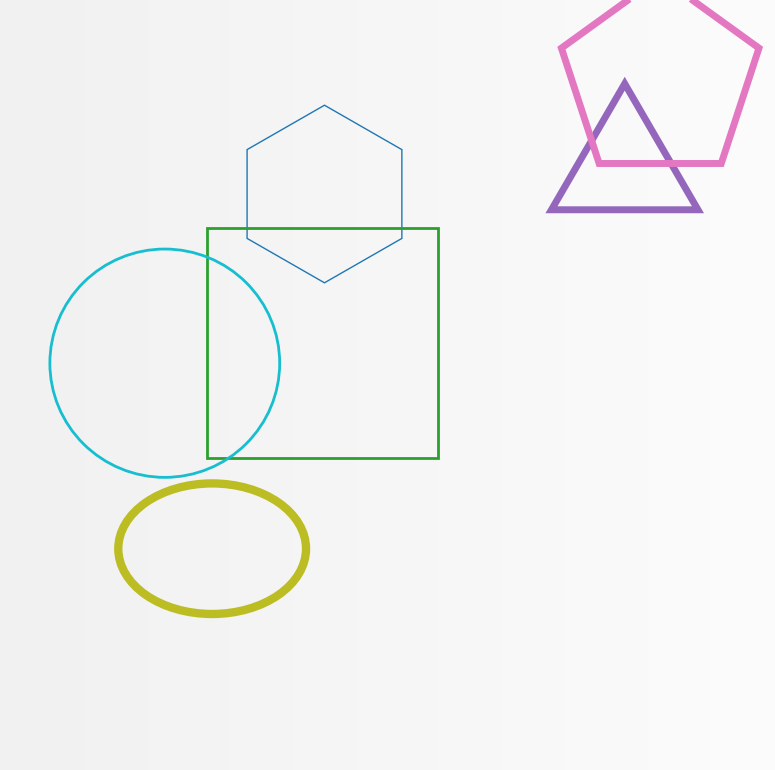[{"shape": "hexagon", "thickness": 0.5, "radius": 0.58, "center": [0.419, 0.748]}, {"shape": "square", "thickness": 1, "radius": 0.75, "center": [0.416, 0.555]}, {"shape": "triangle", "thickness": 2.5, "radius": 0.55, "center": [0.806, 0.782]}, {"shape": "pentagon", "thickness": 2.5, "radius": 0.67, "center": [0.852, 0.896]}, {"shape": "oval", "thickness": 3, "radius": 0.61, "center": [0.274, 0.287]}, {"shape": "circle", "thickness": 1, "radius": 0.74, "center": [0.213, 0.528]}]